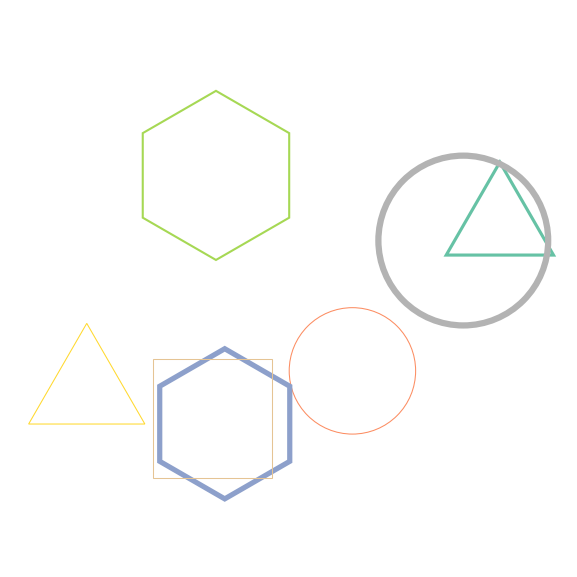[{"shape": "triangle", "thickness": 1.5, "radius": 0.54, "center": [0.866, 0.611]}, {"shape": "circle", "thickness": 0.5, "radius": 0.55, "center": [0.61, 0.357]}, {"shape": "hexagon", "thickness": 2.5, "radius": 0.65, "center": [0.389, 0.265]}, {"shape": "hexagon", "thickness": 1, "radius": 0.73, "center": [0.374, 0.695]}, {"shape": "triangle", "thickness": 0.5, "radius": 0.58, "center": [0.15, 0.323]}, {"shape": "square", "thickness": 0.5, "radius": 0.51, "center": [0.368, 0.274]}, {"shape": "circle", "thickness": 3, "radius": 0.74, "center": [0.802, 0.583]}]